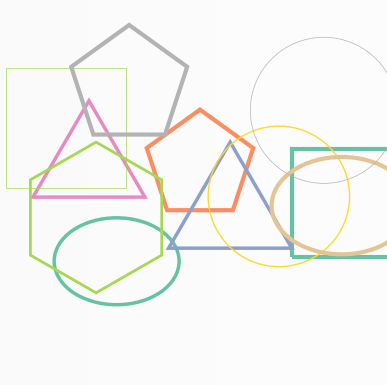[{"shape": "oval", "thickness": 2.5, "radius": 0.81, "center": [0.301, 0.321]}, {"shape": "square", "thickness": 3, "radius": 0.7, "center": [0.893, 0.472]}, {"shape": "pentagon", "thickness": 3, "radius": 0.72, "center": [0.516, 0.571]}, {"shape": "triangle", "thickness": 2.5, "radius": 0.92, "center": [0.594, 0.447]}, {"shape": "triangle", "thickness": 2.5, "radius": 0.83, "center": [0.23, 0.571]}, {"shape": "square", "thickness": 0.5, "radius": 0.77, "center": [0.17, 0.667]}, {"shape": "hexagon", "thickness": 2, "radius": 0.98, "center": [0.248, 0.435]}, {"shape": "circle", "thickness": 1, "radius": 0.91, "center": [0.72, 0.49]}, {"shape": "oval", "thickness": 3, "radius": 0.9, "center": [0.882, 0.466]}, {"shape": "pentagon", "thickness": 3, "radius": 0.79, "center": [0.333, 0.778]}, {"shape": "circle", "thickness": 0.5, "radius": 0.95, "center": [0.836, 0.713]}]